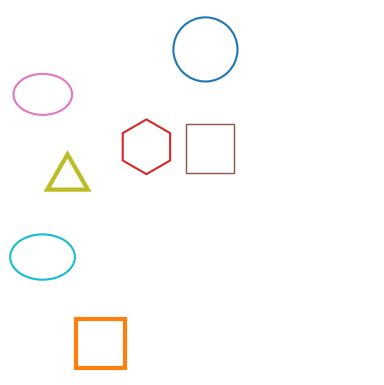[{"shape": "circle", "thickness": 1.5, "radius": 0.42, "center": [0.534, 0.872]}, {"shape": "square", "thickness": 3, "radius": 0.31, "center": [0.261, 0.108]}, {"shape": "hexagon", "thickness": 1.5, "radius": 0.36, "center": [0.38, 0.619]}, {"shape": "square", "thickness": 1, "radius": 0.32, "center": [0.545, 0.614]}, {"shape": "oval", "thickness": 1.5, "radius": 0.38, "center": [0.111, 0.755]}, {"shape": "triangle", "thickness": 3, "radius": 0.31, "center": [0.175, 0.538]}, {"shape": "oval", "thickness": 1.5, "radius": 0.42, "center": [0.111, 0.332]}]